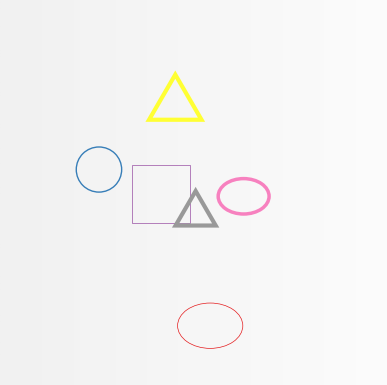[{"shape": "oval", "thickness": 0.5, "radius": 0.42, "center": [0.542, 0.154]}, {"shape": "circle", "thickness": 1, "radius": 0.29, "center": [0.255, 0.56]}, {"shape": "square", "thickness": 0.5, "radius": 0.37, "center": [0.416, 0.495]}, {"shape": "triangle", "thickness": 3, "radius": 0.39, "center": [0.452, 0.728]}, {"shape": "oval", "thickness": 2.5, "radius": 0.33, "center": [0.629, 0.49]}, {"shape": "triangle", "thickness": 3, "radius": 0.3, "center": [0.505, 0.444]}]